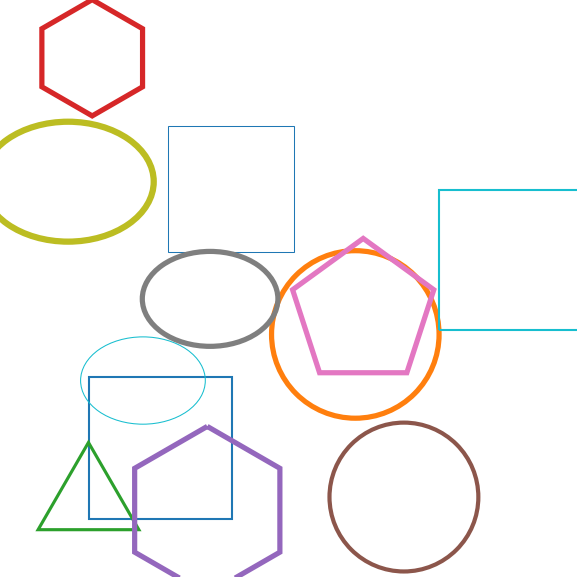[{"shape": "square", "thickness": 0.5, "radius": 0.54, "center": [0.4, 0.672]}, {"shape": "square", "thickness": 1, "radius": 0.62, "center": [0.277, 0.223]}, {"shape": "circle", "thickness": 2.5, "radius": 0.73, "center": [0.615, 0.42]}, {"shape": "triangle", "thickness": 1.5, "radius": 0.5, "center": [0.153, 0.132]}, {"shape": "hexagon", "thickness": 2.5, "radius": 0.5, "center": [0.16, 0.899]}, {"shape": "hexagon", "thickness": 2.5, "radius": 0.73, "center": [0.359, 0.116]}, {"shape": "circle", "thickness": 2, "radius": 0.64, "center": [0.699, 0.138]}, {"shape": "pentagon", "thickness": 2.5, "radius": 0.64, "center": [0.629, 0.458]}, {"shape": "oval", "thickness": 2.5, "radius": 0.59, "center": [0.364, 0.482]}, {"shape": "oval", "thickness": 3, "radius": 0.74, "center": [0.118, 0.685]}, {"shape": "square", "thickness": 1, "radius": 0.61, "center": [0.881, 0.55]}, {"shape": "oval", "thickness": 0.5, "radius": 0.54, "center": [0.248, 0.34]}]